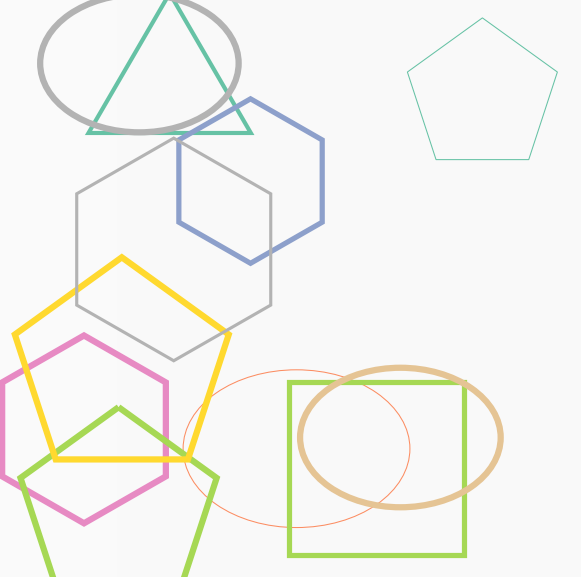[{"shape": "triangle", "thickness": 2, "radius": 0.81, "center": [0.292, 0.849]}, {"shape": "pentagon", "thickness": 0.5, "radius": 0.68, "center": [0.83, 0.832]}, {"shape": "oval", "thickness": 0.5, "radius": 0.98, "center": [0.51, 0.222]}, {"shape": "hexagon", "thickness": 2.5, "radius": 0.71, "center": [0.431, 0.686]}, {"shape": "hexagon", "thickness": 3, "radius": 0.81, "center": [0.145, 0.256]}, {"shape": "pentagon", "thickness": 3, "radius": 0.89, "center": [0.204, 0.117]}, {"shape": "square", "thickness": 2.5, "radius": 0.75, "center": [0.648, 0.188]}, {"shape": "pentagon", "thickness": 3, "radius": 0.97, "center": [0.21, 0.36]}, {"shape": "oval", "thickness": 3, "radius": 0.86, "center": [0.689, 0.242]}, {"shape": "oval", "thickness": 3, "radius": 0.85, "center": [0.24, 0.889]}, {"shape": "hexagon", "thickness": 1.5, "radius": 0.96, "center": [0.299, 0.567]}]